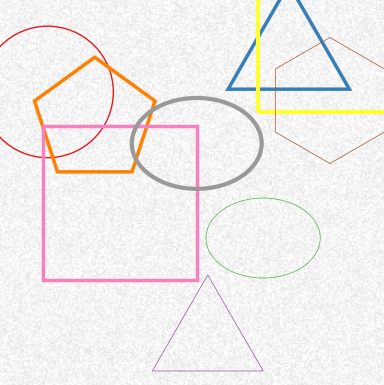[{"shape": "circle", "thickness": 1, "radius": 0.85, "center": [0.124, 0.761]}, {"shape": "triangle", "thickness": 2.5, "radius": 0.91, "center": [0.75, 0.859]}, {"shape": "oval", "thickness": 0.5, "radius": 0.74, "center": [0.683, 0.382]}, {"shape": "triangle", "thickness": 0.5, "radius": 0.83, "center": [0.54, 0.12]}, {"shape": "pentagon", "thickness": 2.5, "radius": 0.82, "center": [0.246, 0.687]}, {"shape": "square", "thickness": 3, "radius": 0.89, "center": [0.847, 0.886]}, {"shape": "hexagon", "thickness": 0.5, "radius": 0.82, "center": [0.857, 0.739]}, {"shape": "square", "thickness": 2.5, "radius": 1.0, "center": [0.311, 0.473]}, {"shape": "oval", "thickness": 3, "radius": 0.84, "center": [0.511, 0.628]}]